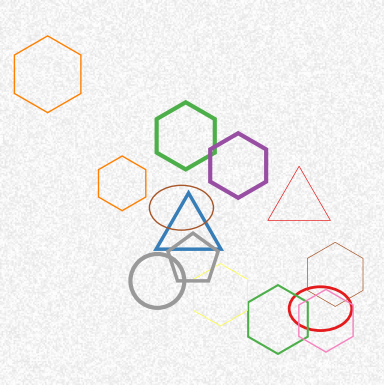[{"shape": "triangle", "thickness": 0.5, "radius": 0.47, "center": [0.777, 0.474]}, {"shape": "oval", "thickness": 2, "radius": 0.41, "center": [0.832, 0.198]}, {"shape": "triangle", "thickness": 2.5, "radius": 0.49, "center": [0.49, 0.401]}, {"shape": "hexagon", "thickness": 1.5, "radius": 0.45, "center": [0.722, 0.17]}, {"shape": "hexagon", "thickness": 3, "radius": 0.44, "center": [0.482, 0.647]}, {"shape": "hexagon", "thickness": 3, "radius": 0.42, "center": [0.619, 0.57]}, {"shape": "hexagon", "thickness": 1, "radius": 0.35, "center": [0.317, 0.524]}, {"shape": "hexagon", "thickness": 1, "radius": 0.5, "center": [0.124, 0.807]}, {"shape": "hexagon", "thickness": 0.5, "radius": 0.4, "center": [0.573, 0.234]}, {"shape": "hexagon", "thickness": 0.5, "radius": 0.42, "center": [0.871, 0.287]}, {"shape": "oval", "thickness": 1, "radius": 0.42, "center": [0.471, 0.46]}, {"shape": "hexagon", "thickness": 1, "radius": 0.41, "center": [0.847, 0.167]}, {"shape": "circle", "thickness": 3, "radius": 0.35, "center": [0.409, 0.27]}, {"shape": "pentagon", "thickness": 2.5, "radius": 0.34, "center": [0.501, 0.326]}]